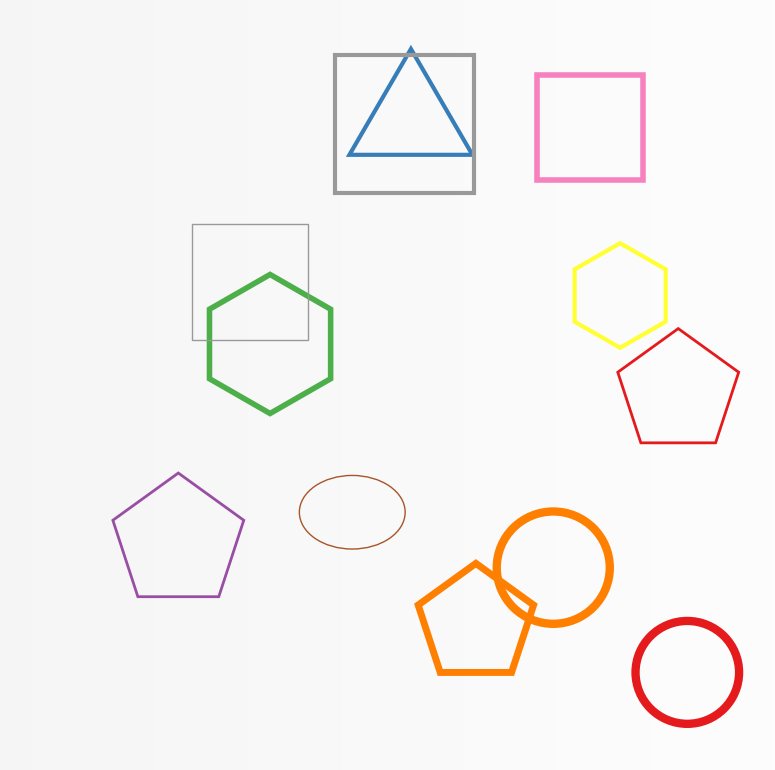[{"shape": "pentagon", "thickness": 1, "radius": 0.41, "center": [0.875, 0.491]}, {"shape": "circle", "thickness": 3, "radius": 0.33, "center": [0.887, 0.127]}, {"shape": "triangle", "thickness": 1.5, "radius": 0.46, "center": [0.53, 0.845]}, {"shape": "hexagon", "thickness": 2, "radius": 0.45, "center": [0.348, 0.553]}, {"shape": "pentagon", "thickness": 1, "radius": 0.44, "center": [0.23, 0.297]}, {"shape": "pentagon", "thickness": 2.5, "radius": 0.39, "center": [0.614, 0.19]}, {"shape": "circle", "thickness": 3, "radius": 0.36, "center": [0.714, 0.263]}, {"shape": "hexagon", "thickness": 1.5, "radius": 0.34, "center": [0.8, 0.616]}, {"shape": "oval", "thickness": 0.5, "radius": 0.34, "center": [0.455, 0.335]}, {"shape": "square", "thickness": 2, "radius": 0.34, "center": [0.762, 0.834]}, {"shape": "square", "thickness": 1.5, "radius": 0.45, "center": [0.522, 0.838]}, {"shape": "square", "thickness": 0.5, "radius": 0.38, "center": [0.323, 0.634]}]